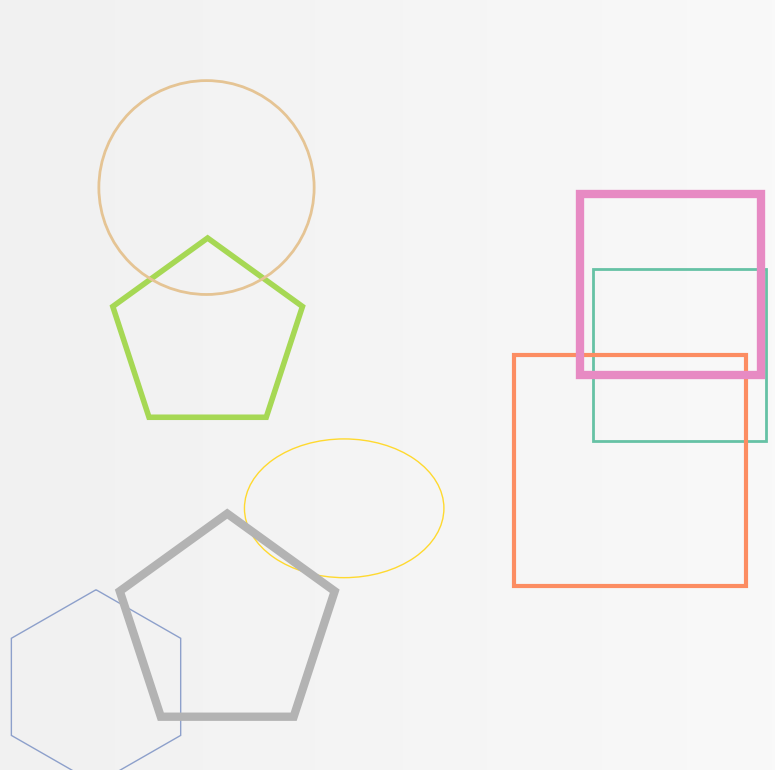[{"shape": "square", "thickness": 1, "radius": 0.56, "center": [0.877, 0.539]}, {"shape": "square", "thickness": 1.5, "radius": 0.75, "center": [0.813, 0.389]}, {"shape": "hexagon", "thickness": 0.5, "radius": 0.63, "center": [0.124, 0.108]}, {"shape": "square", "thickness": 3, "radius": 0.59, "center": [0.865, 0.63]}, {"shape": "pentagon", "thickness": 2, "radius": 0.64, "center": [0.268, 0.562]}, {"shape": "oval", "thickness": 0.5, "radius": 0.64, "center": [0.444, 0.34]}, {"shape": "circle", "thickness": 1, "radius": 0.69, "center": [0.266, 0.756]}, {"shape": "pentagon", "thickness": 3, "radius": 0.73, "center": [0.293, 0.187]}]